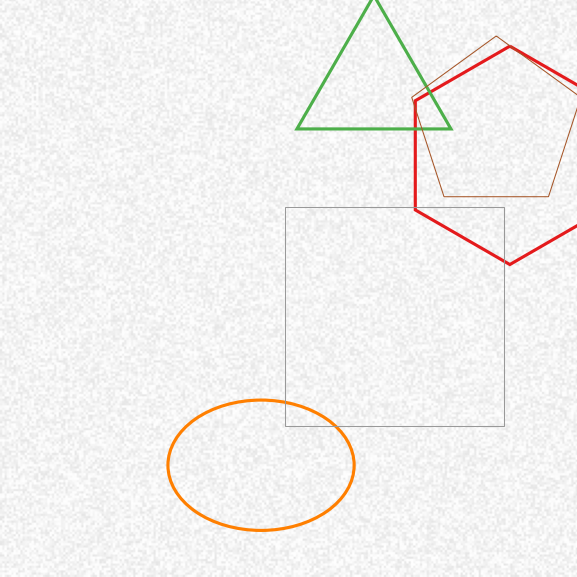[{"shape": "hexagon", "thickness": 1.5, "radius": 0.95, "center": [0.883, 0.73]}, {"shape": "triangle", "thickness": 1.5, "radius": 0.77, "center": [0.648, 0.853]}, {"shape": "oval", "thickness": 1.5, "radius": 0.81, "center": [0.452, 0.194]}, {"shape": "pentagon", "thickness": 0.5, "radius": 0.77, "center": [0.859, 0.783]}, {"shape": "square", "thickness": 0.5, "radius": 0.95, "center": [0.684, 0.452]}]